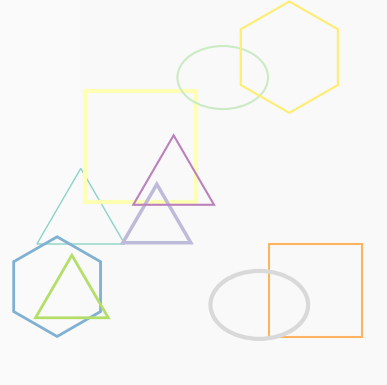[{"shape": "triangle", "thickness": 1, "radius": 0.65, "center": [0.208, 0.432]}, {"shape": "square", "thickness": 3, "radius": 0.72, "center": [0.362, 0.619]}, {"shape": "triangle", "thickness": 2.5, "radius": 0.51, "center": [0.405, 0.42]}, {"shape": "hexagon", "thickness": 2, "radius": 0.65, "center": [0.147, 0.256]}, {"shape": "square", "thickness": 1.5, "radius": 0.6, "center": [0.814, 0.244]}, {"shape": "triangle", "thickness": 2, "radius": 0.54, "center": [0.185, 0.229]}, {"shape": "oval", "thickness": 3, "radius": 0.63, "center": [0.669, 0.208]}, {"shape": "triangle", "thickness": 1.5, "radius": 0.6, "center": [0.448, 0.528]}, {"shape": "oval", "thickness": 1.5, "radius": 0.58, "center": [0.575, 0.799]}, {"shape": "hexagon", "thickness": 1.5, "radius": 0.72, "center": [0.747, 0.852]}]